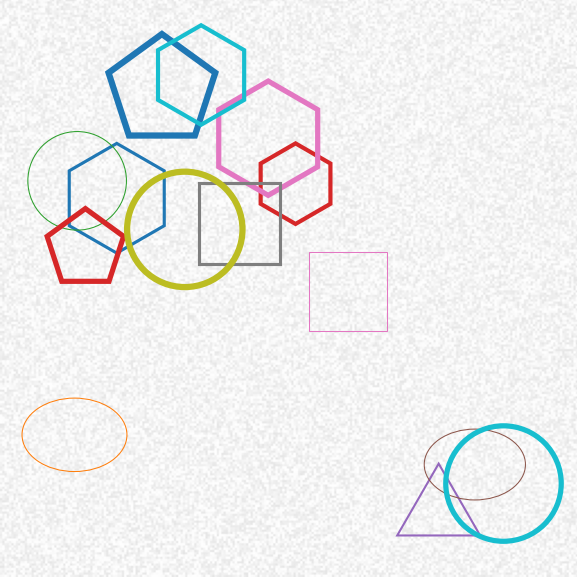[{"shape": "pentagon", "thickness": 3, "radius": 0.49, "center": [0.28, 0.843]}, {"shape": "hexagon", "thickness": 1.5, "radius": 0.47, "center": [0.202, 0.656]}, {"shape": "oval", "thickness": 0.5, "radius": 0.45, "center": [0.129, 0.246]}, {"shape": "circle", "thickness": 0.5, "radius": 0.43, "center": [0.134, 0.686]}, {"shape": "hexagon", "thickness": 2, "radius": 0.35, "center": [0.512, 0.681]}, {"shape": "pentagon", "thickness": 2.5, "radius": 0.35, "center": [0.148, 0.568]}, {"shape": "triangle", "thickness": 1, "radius": 0.41, "center": [0.76, 0.113]}, {"shape": "oval", "thickness": 0.5, "radius": 0.44, "center": [0.822, 0.195]}, {"shape": "square", "thickness": 0.5, "radius": 0.34, "center": [0.602, 0.494]}, {"shape": "hexagon", "thickness": 2.5, "radius": 0.49, "center": [0.464, 0.76]}, {"shape": "square", "thickness": 1.5, "radius": 0.35, "center": [0.414, 0.612]}, {"shape": "circle", "thickness": 3, "radius": 0.5, "center": [0.32, 0.602]}, {"shape": "hexagon", "thickness": 2, "radius": 0.43, "center": [0.348, 0.869]}, {"shape": "circle", "thickness": 2.5, "radius": 0.5, "center": [0.872, 0.162]}]